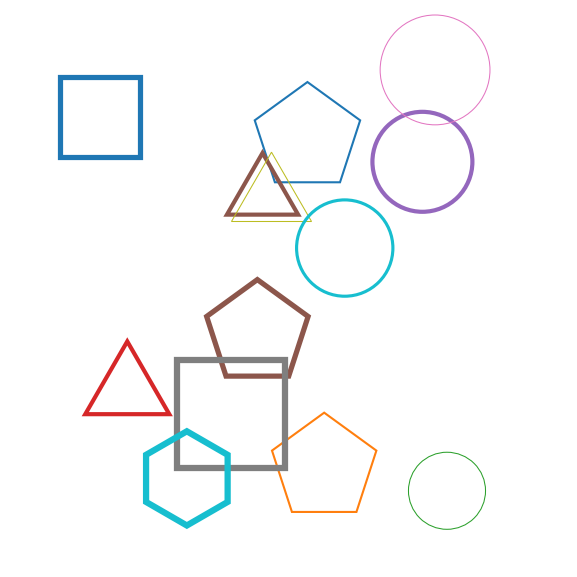[{"shape": "square", "thickness": 2.5, "radius": 0.35, "center": [0.173, 0.797]}, {"shape": "pentagon", "thickness": 1, "radius": 0.48, "center": [0.532, 0.761]}, {"shape": "pentagon", "thickness": 1, "radius": 0.48, "center": [0.561, 0.19]}, {"shape": "circle", "thickness": 0.5, "radius": 0.33, "center": [0.774, 0.149]}, {"shape": "triangle", "thickness": 2, "radius": 0.42, "center": [0.22, 0.324]}, {"shape": "circle", "thickness": 2, "radius": 0.43, "center": [0.731, 0.719]}, {"shape": "triangle", "thickness": 2, "radius": 0.36, "center": [0.455, 0.663]}, {"shape": "pentagon", "thickness": 2.5, "radius": 0.46, "center": [0.446, 0.423]}, {"shape": "circle", "thickness": 0.5, "radius": 0.48, "center": [0.753, 0.878]}, {"shape": "square", "thickness": 3, "radius": 0.47, "center": [0.4, 0.282]}, {"shape": "triangle", "thickness": 0.5, "radius": 0.4, "center": [0.47, 0.656]}, {"shape": "hexagon", "thickness": 3, "radius": 0.41, "center": [0.324, 0.171]}, {"shape": "circle", "thickness": 1.5, "radius": 0.42, "center": [0.597, 0.57]}]